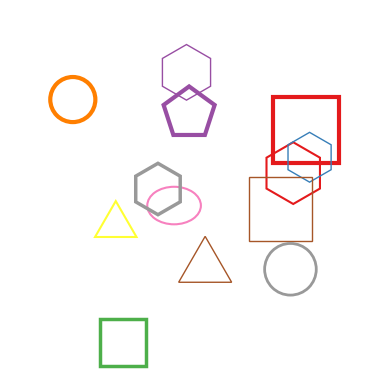[{"shape": "square", "thickness": 3, "radius": 0.43, "center": [0.795, 0.662]}, {"shape": "hexagon", "thickness": 1.5, "radius": 0.4, "center": [0.762, 0.55]}, {"shape": "hexagon", "thickness": 1, "radius": 0.32, "center": [0.804, 0.592]}, {"shape": "square", "thickness": 2.5, "radius": 0.3, "center": [0.319, 0.11]}, {"shape": "pentagon", "thickness": 3, "radius": 0.35, "center": [0.491, 0.706]}, {"shape": "hexagon", "thickness": 1, "radius": 0.36, "center": [0.484, 0.812]}, {"shape": "circle", "thickness": 3, "radius": 0.29, "center": [0.189, 0.741]}, {"shape": "triangle", "thickness": 1.5, "radius": 0.31, "center": [0.301, 0.416]}, {"shape": "triangle", "thickness": 1, "radius": 0.4, "center": [0.533, 0.307]}, {"shape": "square", "thickness": 1, "radius": 0.41, "center": [0.728, 0.458]}, {"shape": "oval", "thickness": 1.5, "radius": 0.35, "center": [0.452, 0.466]}, {"shape": "circle", "thickness": 2, "radius": 0.34, "center": [0.754, 0.301]}, {"shape": "hexagon", "thickness": 2.5, "radius": 0.33, "center": [0.41, 0.509]}]